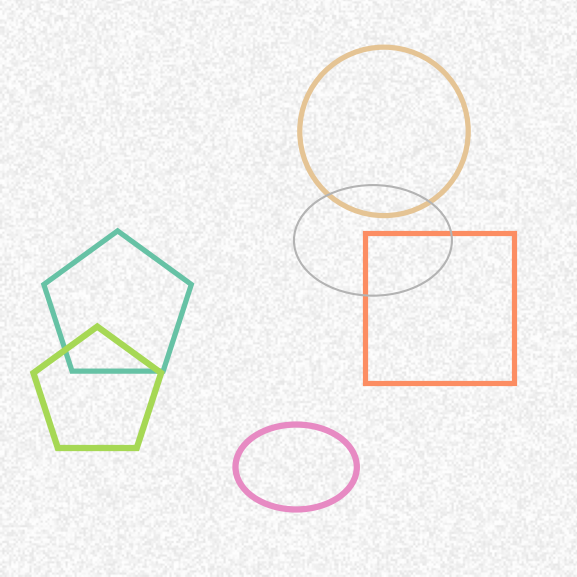[{"shape": "pentagon", "thickness": 2.5, "radius": 0.67, "center": [0.204, 0.465]}, {"shape": "square", "thickness": 2.5, "radius": 0.65, "center": [0.761, 0.466]}, {"shape": "oval", "thickness": 3, "radius": 0.53, "center": [0.513, 0.19]}, {"shape": "pentagon", "thickness": 3, "radius": 0.58, "center": [0.168, 0.317]}, {"shape": "circle", "thickness": 2.5, "radius": 0.73, "center": [0.665, 0.772]}, {"shape": "oval", "thickness": 1, "radius": 0.68, "center": [0.646, 0.583]}]